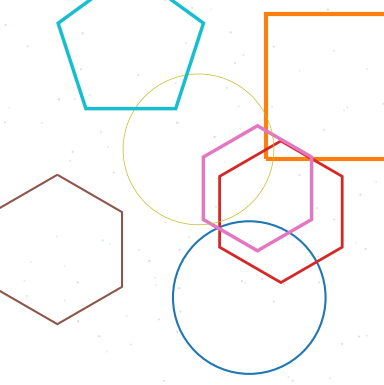[{"shape": "circle", "thickness": 1.5, "radius": 0.99, "center": [0.647, 0.227]}, {"shape": "square", "thickness": 3, "radius": 0.94, "center": [0.88, 0.775]}, {"shape": "hexagon", "thickness": 2, "radius": 0.92, "center": [0.73, 0.45]}, {"shape": "hexagon", "thickness": 1.5, "radius": 0.97, "center": [0.149, 0.352]}, {"shape": "hexagon", "thickness": 2.5, "radius": 0.81, "center": [0.669, 0.511]}, {"shape": "circle", "thickness": 0.5, "radius": 0.98, "center": [0.516, 0.612]}, {"shape": "pentagon", "thickness": 2.5, "radius": 0.99, "center": [0.34, 0.878]}]